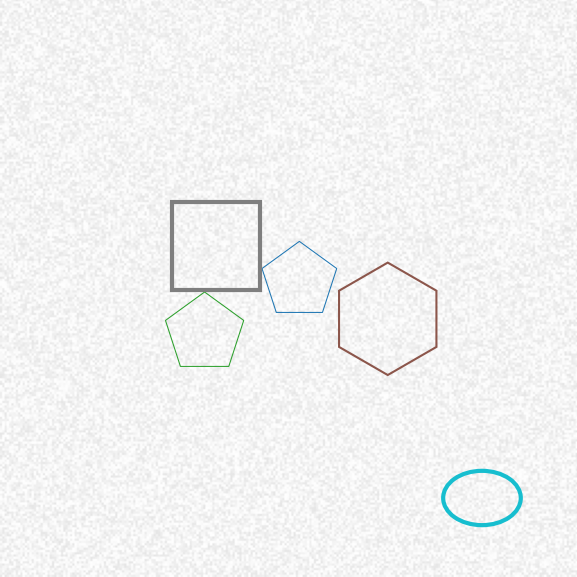[{"shape": "pentagon", "thickness": 0.5, "radius": 0.34, "center": [0.518, 0.513]}, {"shape": "pentagon", "thickness": 0.5, "radius": 0.36, "center": [0.354, 0.422]}, {"shape": "hexagon", "thickness": 1, "radius": 0.49, "center": [0.671, 0.447]}, {"shape": "square", "thickness": 2, "radius": 0.38, "center": [0.374, 0.573]}, {"shape": "oval", "thickness": 2, "radius": 0.34, "center": [0.835, 0.137]}]